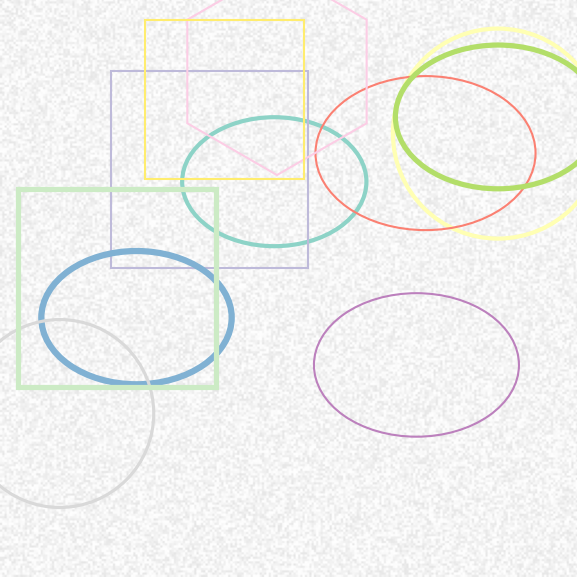[{"shape": "oval", "thickness": 2, "radius": 0.8, "center": [0.475, 0.684]}, {"shape": "circle", "thickness": 2, "radius": 0.91, "center": [0.862, 0.768]}, {"shape": "square", "thickness": 1, "radius": 0.85, "center": [0.363, 0.706]}, {"shape": "oval", "thickness": 1, "radius": 0.95, "center": [0.737, 0.734]}, {"shape": "oval", "thickness": 3, "radius": 0.82, "center": [0.236, 0.449]}, {"shape": "oval", "thickness": 2.5, "radius": 0.89, "center": [0.862, 0.797]}, {"shape": "hexagon", "thickness": 1, "radius": 0.9, "center": [0.48, 0.875]}, {"shape": "circle", "thickness": 1.5, "radius": 0.81, "center": [0.104, 0.283]}, {"shape": "oval", "thickness": 1, "radius": 0.89, "center": [0.721, 0.367]}, {"shape": "square", "thickness": 2.5, "radius": 0.86, "center": [0.202, 0.5]}, {"shape": "square", "thickness": 1, "radius": 0.69, "center": [0.389, 0.826]}]